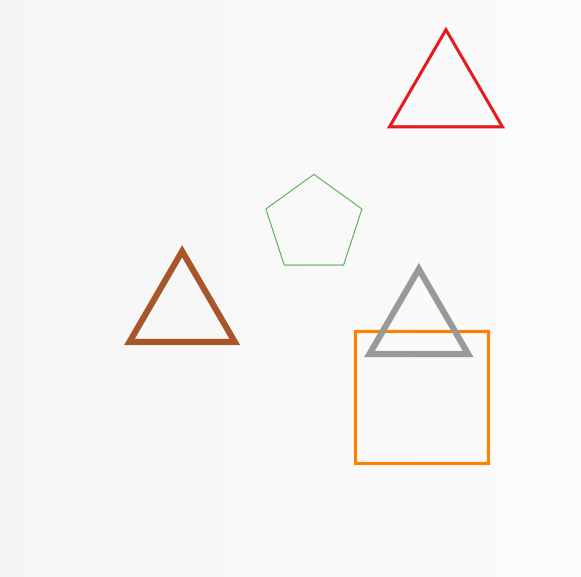[{"shape": "triangle", "thickness": 1.5, "radius": 0.56, "center": [0.767, 0.836]}, {"shape": "pentagon", "thickness": 0.5, "radius": 0.43, "center": [0.54, 0.61]}, {"shape": "square", "thickness": 1.5, "radius": 0.58, "center": [0.725, 0.312]}, {"shape": "triangle", "thickness": 3, "radius": 0.52, "center": [0.313, 0.459]}, {"shape": "triangle", "thickness": 3, "radius": 0.49, "center": [0.721, 0.435]}]